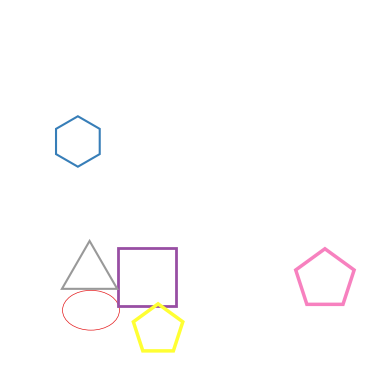[{"shape": "oval", "thickness": 0.5, "radius": 0.37, "center": [0.236, 0.194]}, {"shape": "hexagon", "thickness": 1.5, "radius": 0.33, "center": [0.202, 0.632]}, {"shape": "square", "thickness": 2, "radius": 0.38, "center": [0.381, 0.281]}, {"shape": "pentagon", "thickness": 2.5, "radius": 0.34, "center": [0.411, 0.143]}, {"shape": "pentagon", "thickness": 2.5, "radius": 0.4, "center": [0.844, 0.274]}, {"shape": "triangle", "thickness": 1.5, "radius": 0.41, "center": [0.233, 0.291]}]